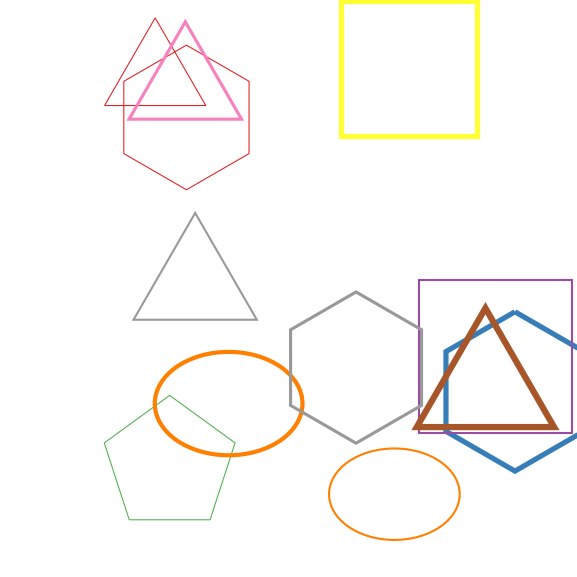[{"shape": "triangle", "thickness": 0.5, "radius": 0.51, "center": [0.269, 0.867]}, {"shape": "hexagon", "thickness": 0.5, "radius": 0.63, "center": [0.323, 0.796]}, {"shape": "hexagon", "thickness": 2.5, "radius": 0.69, "center": [0.892, 0.321]}, {"shape": "pentagon", "thickness": 0.5, "radius": 0.6, "center": [0.294, 0.195]}, {"shape": "square", "thickness": 1, "radius": 0.66, "center": [0.858, 0.382]}, {"shape": "oval", "thickness": 2, "radius": 0.64, "center": [0.396, 0.3]}, {"shape": "oval", "thickness": 1, "radius": 0.57, "center": [0.683, 0.143]}, {"shape": "square", "thickness": 2.5, "radius": 0.59, "center": [0.708, 0.88]}, {"shape": "triangle", "thickness": 3, "radius": 0.69, "center": [0.841, 0.328]}, {"shape": "triangle", "thickness": 1.5, "radius": 0.56, "center": [0.321, 0.849]}, {"shape": "triangle", "thickness": 1, "radius": 0.62, "center": [0.338, 0.507]}, {"shape": "hexagon", "thickness": 1.5, "radius": 0.65, "center": [0.617, 0.363]}]